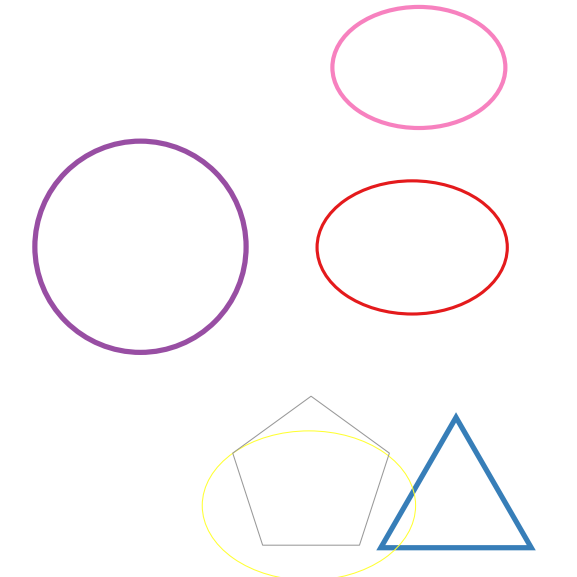[{"shape": "oval", "thickness": 1.5, "radius": 0.82, "center": [0.714, 0.571]}, {"shape": "triangle", "thickness": 2.5, "radius": 0.75, "center": [0.79, 0.126]}, {"shape": "circle", "thickness": 2.5, "radius": 0.91, "center": [0.243, 0.572]}, {"shape": "oval", "thickness": 0.5, "radius": 0.92, "center": [0.535, 0.124]}, {"shape": "oval", "thickness": 2, "radius": 0.75, "center": [0.725, 0.882]}, {"shape": "pentagon", "thickness": 0.5, "radius": 0.71, "center": [0.539, 0.17]}]